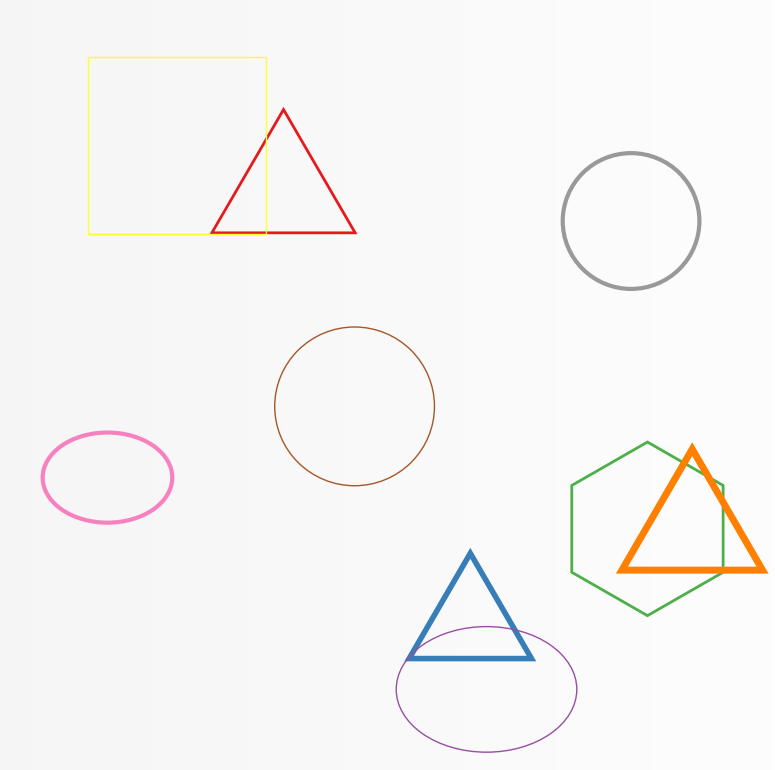[{"shape": "triangle", "thickness": 1, "radius": 0.53, "center": [0.366, 0.751]}, {"shape": "triangle", "thickness": 2, "radius": 0.46, "center": [0.607, 0.19]}, {"shape": "hexagon", "thickness": 1, "radius": 0.56, "center": [0.835, 0.313]}, {"shape": "oval", "thickness": 0.5, "radius": 0.58, "center": [0.628, 0.105]}, {"shape": "triangle", "thickness": 2.5, "radius": 0.52, "center": [0.893, 0.312]}, {"shape": "square", "thickness": 0.5, "radius": 0.57, "center": [0.228, 0.811]}, {"shape": "circle", "thickness": 0.5, "radius": 0.52, "center": [0.458, 0.472]}, {"shape": "oval", "thickness": 1.5, "radius": 0.42, "center": [0.139, 0.38]}, {"shape": "circle", "thickness": 1.5, "radius": 0.44, "center": [0.814, 0.713]}]